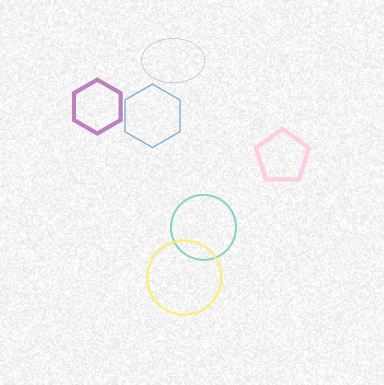[{"shape": "circle", "thickness": 1.5, "radius": 0.42, "center": [0.529, 0.409]}, {"shape": "oval", "thickness": 0.5, "radius": 0.41, "center": [0.45, 0.843]}, {"shape": "hexagon", "thickness": 1, "radius": 0.41, "center": [0.396, 0.699]}, {"shape": "pentagon", "thickness": 3, "radius": 0.36, "center": [0.734, 0.593]}, {"shape": "hexagon", "thickness": 3, "radius": 0.35, "center": [0.253, 0.723]}, {"shape": "circle", "thickness": 1.5, "radius": 0.48, "center": [0.479, 0.279]}]